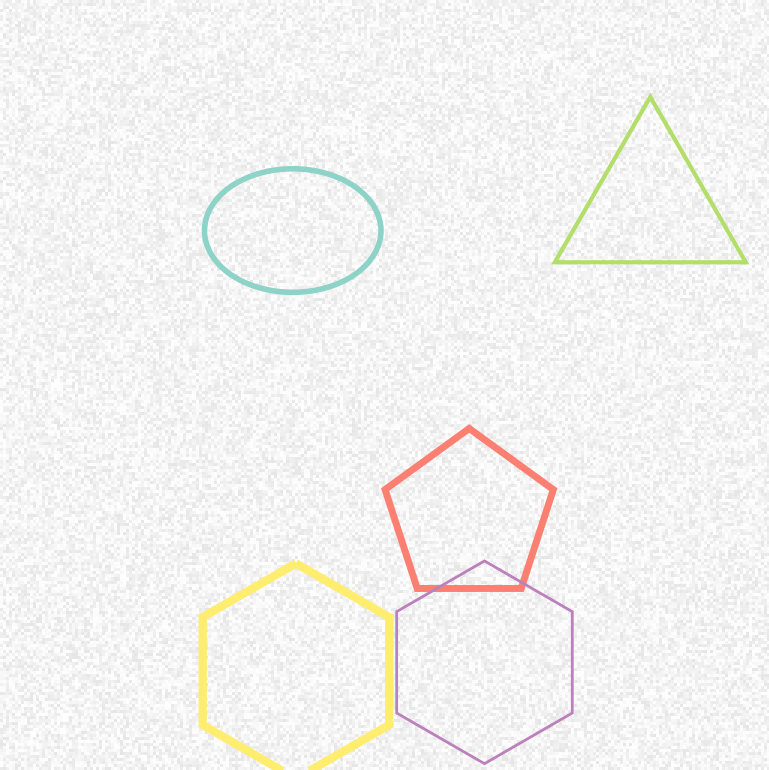[{"shape": "oval", "thickness": 2, "radius": 0.57, "center": [0.38, 0.701]}, {"shape": "pentagon", "thickness": 2.5, "radius": 0.57, "center": [0.609, 0.329]}, {"shape": "triangle", "thickness": 1.5, "radius": 0.72, "center": [0.845, 0.731]}, {"shape": "hexagon", "thickness": 1, "radius": 0.66, "center": [0.629, 0.14]}, {"shape": "hexagon", "thickness": 3, "radius": 0.7, "center": [0.384, 0.129]}]